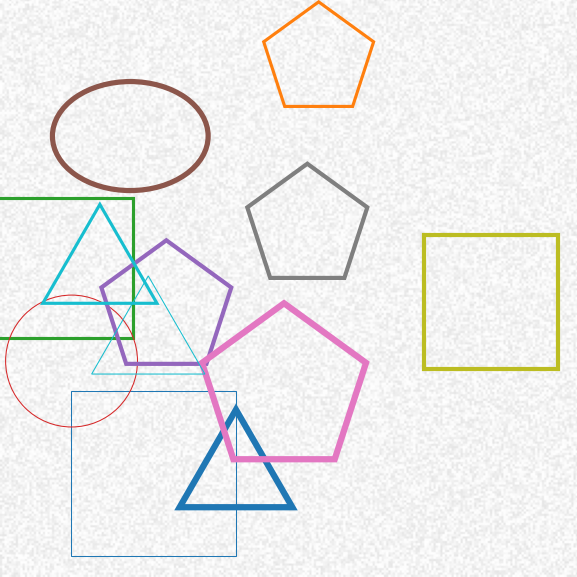[{"shape": "triangle", "thickness": 3, "radius": 0.56, "center": [0.409, 0.177]}, {"shape": "square", "thickness": 0.5, "radius": 0.71, "center": [0.266, 0.18]}, {"shape": "pentagon", "thickness": 1.5, "radius": 0.5, "center": [0.552, 0.896]}, {"shape": "square", "thickness": 1.5, "radius": 0.61, "center": [0.109, 0.535]}, {"shape": "circle", "thickness": 0.5, "radius": 0.57, "center": [0.124, 0.374]}, {"shape": "pentagon", "thickness": 2, "radius": 0.59, "center": [0.288, 0.465]}, {"shape": "oval", "thickness": 2.5, "radius": 0.67, "center": [0.226, 0.764]}, {"shape": "pentagon", "thickness": 3, "radius": 0.75, "center": [0.492, 0.325]}, {"shape": "pentagon", "thickness": 2, "radius": 0.55, "center": [0.532, 0.606]}, {"shape": "square", "thickness": 2, "radius": 0.58, "center": [0.85, 0.476]}, {"shape": "triangle", "thickness": 1.5, "radius": 0.57, "center": [0.173, 0.531]}, {"shape": "triangle", "thickness": 0.5, "radius": 0.57, "center": [0.257, 0.408]}]